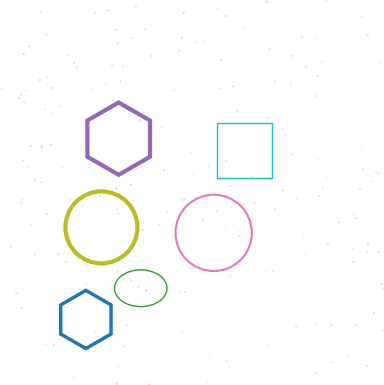[{"shape": "hexagon", "thickness": 2.5, "radius": 0.38, "center": [0.223, 0.17]}, {"shape": "oval", "thickness": 1, "radius": 0.34, "center": [0.366, 0.251]}, {"shape": "hexagon", "thickness": 3, "radius": 0.47, "center": [0.308, 0.64]}, {"shape": "circle", "thickness": 1.5, "radius": 0.5, "center": [0.555, 0.395]}, {"shape": "circle", "thickness": 3, "radius": 0.47, "center": [0.263, 0.409]}, {"shape": "square", "thickness": 1, "radius": 0.36, "center": [0.635, 0.608]}]